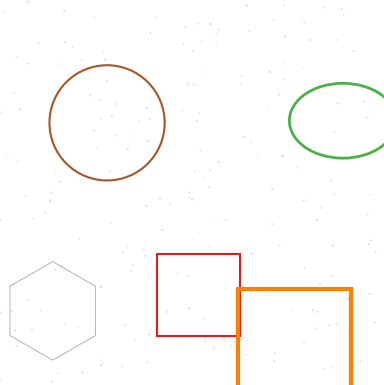[{"shape": "square", "thickness": 1.5, "radius": 0.54, "center": [0.516, 0.233]}, {"shape": "oval", "thickness": 2, "radius": 0.69, "center": [0.891, 0.686]}, {"shape": "square", "thickness": 3, "radius": 0.74, "center": [0.766, 0.102]}, {"shape": "circle", "thickness": 1.5, "radius": 0.75, "center": [0.278, 0.681]}, {"shape": "hexagon", "thickness": 0.5, "radius": 0.64, "center": [0.137, 0.193]}]